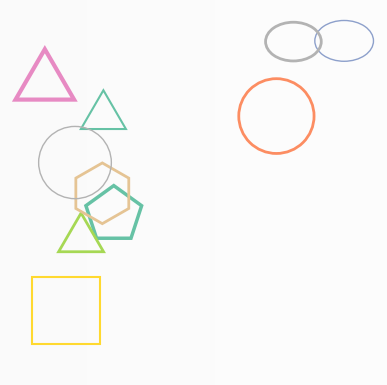[{"shape": "pentagon", "thickness": 2.5, "radius": 0.38, "center": [0.294, 0.442]}, {"shape": "triangle", "thickness": 1.5, "radius": 0.34, "center": [0.267, 0.698]}, {"shape": "circle", "thickness": 2, "radius": 0.49, "center": [0.713, 0.699]}, {"shape": "oval", "thickness": 1, "radius": 0.38, "center": [0.888, 0.894]}, {"shape": "triangle", "thickness": 3, "radius": 0.44, "center": [0.116, 0.785]}, {"shape": "triangle", "thickness": 2, "radius": 0.33, "center": [0.209, 0.38]}, {"shape": "square", "thickness": 1.5, "radius": 0.44, "center": [0.17, 0.194]}, {"shape": "hexagon", "thickness": 2, "radius": 0.39, "center": [0.264, 0.498]}, {"shape": "oval", "thickness": 2, "radius": 0.36, "center": [0.757, 0.892]}, {"shape": "circle", "thickness": 1, "radius": 0.47, "center": [0.194, 0.578]}]